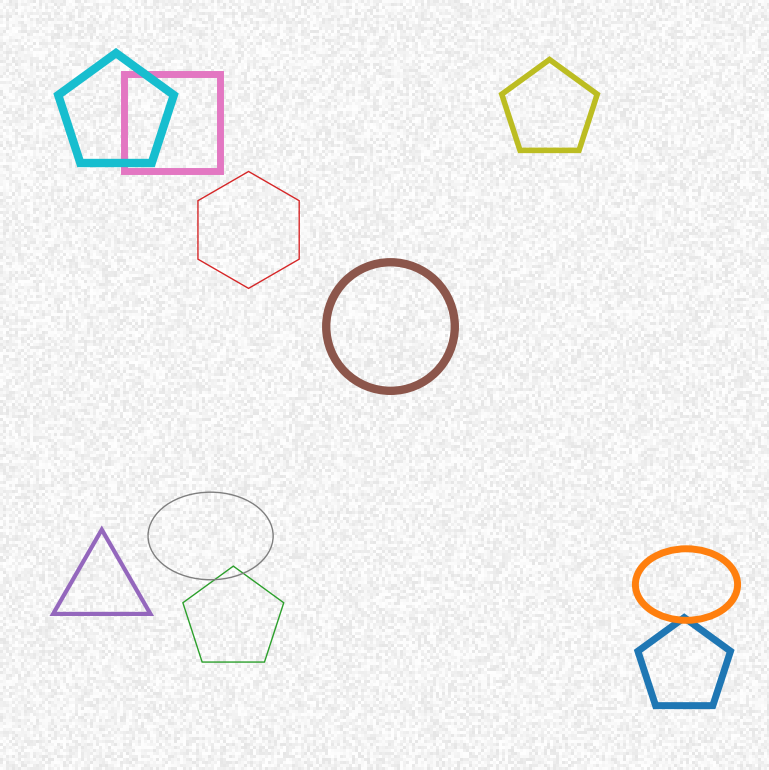[{"shape": "pentagon", "thickness": 2.5, "radius": 0.32, "center": [0.889, 0.135]}, {"shape": "oval", "thickness": 2.5, "radius": 0.33, "center": [0.892, 0.241]}, {"shape": "pentagon", "thickness": 0.5, "radius": 0.34, "center": [0.303, 0.196]}, {"shape": "hexagon", "thickness": 0.5, "radius": 0.38, "center": [0.323, 0.701]}, {"shape": "triangle", "thickness": 1.5, "radius": 0.36, "center": [0.132, 0.239]}, {"shape": "circle", "thickness": 3, "radius": 0.42, "center": [0.507, 0.576]}, {"shape": "square", "thickness": 2.5, "radius": 0.31, "center": [0.224, 0.841]}, {"shape": "oval", "thickness": 0.5, "radius": 0.41, "center": [0.274, 0.304]}, {"shape": "pentagon", "thickness": 2, "radius": 0.33, "center": [0.714, 0.857]}, {"shape": "pentagon", "thickness": 3, "radius": 0.39, "center": [0.151, 0.852]}]